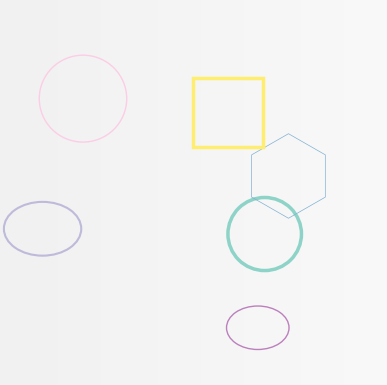[{"shape": "circle", "thickness": 2.5, "radius": 0.47, "center": [0.683, 0.392]}, {"shape": "oval", "thickness": 1.5, "radius": 0.5, "center": [0.11, 0.406]}, {"shape": "hexagon", "thickness": 0.5, "radius": 0.55, "center": [0.744, 0.543]}, {"shape": "circle", "thickness": 1, "radius": 0.56, "center": [0.214, 0.744]}, {"shape": "oval", "thickness": 1, "radius": 0.4, "center": [0.665, 0.149]}, {"shape": "square", "thickness": 2.5, "radius": 0.45, "center": [0.588, 0.708]}]